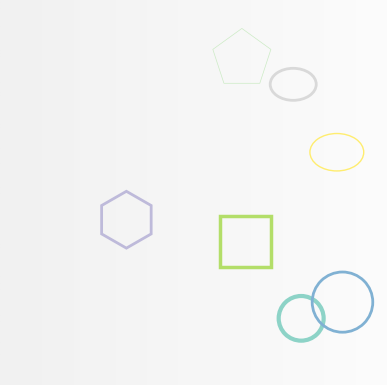[{"shape": "circle", "thickness": 3, "radius": 0.29, "center": [0.777, 0.173]}, {"shape": "hexagon", "thickness": 2, "radius": 0.37, "center": [0.326, 0.429]}, {"shape": "circle", "thickness": 2, "radius": 0.39, "center": [0.884, 0.215]}, {"shape": "square", "thickness": 2.5, "radius": 0.33, "center": [0.634, 0.372]}, {"shape": "oval", "thickness": 2, "radius": 0.3, "center": [0.757, 0.781]}, {"shape": "pentagon", "thickness": 0.5, "radius": 0.39, "center": [0.624, 0.847]}, {"shape": "oval", "thickness": 1, "radius": 0.35, "center": [0.869, 0.605]}]